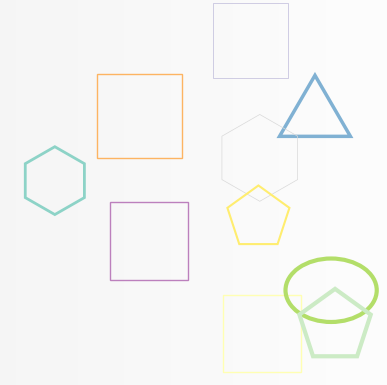[{"shape": "hexagon", "thickness": 2, "radius": 0.44, "center": [0.141, 0.531]}, {"shape": "square", "thickness": 1, "radius": 0.5, "center": [0.676, 0.133]}, {"shape": "square", "thickness": 0.5, "radius": 0.48, "center": [0.646, 0.894]}, {"shape": "triangle", "thickness": 2.5, "radius": 0.53, "center": [0.813, 0.699]}, {"shape": "square", "thickness": 1, "radius": 0.55, "center": [0.36, 0.698]}, {"shape": "oval", "thickness": 3, "radius": 0.59, "center": [0.855, 0.246]}, {"shape": "hexagon", "thickness": 0.5, "radius": 0.56, "center": [0.67, 0.59]}, {"shape": "square", "thickness": 1, "radius": 0.5, "center": [0.385, 0.374]}, {"shape": "pentagon", "thickness": 3, "radius": 0.48, "center": [0.865, 0.153]}, {"shape": "pentagon", "thickness": 1.5, "radius": 0.42, "center": [0.667, 0.434]}]